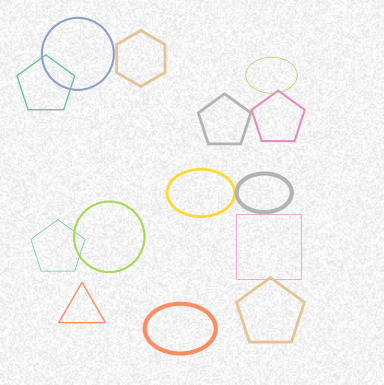[{"shape": "pentagon", "thickness": 1, "radius": 0.39, "center": [0.119, 0.779]}, {"shape": "pentagon", "thickness": 0.5, "radius": 0.37, "center": [0.15, 0.356]}, {"shape": "triangle", "thickness": 1, "radius": 0.35, "center": [0.213, 0.197]}, {"shape": "oval", "thickness": 3, "radius": 0.46, "center": [0.468, 0.146]}, {"shape": "circle", "thickness": 1.5, "radius": 0.47, "center": [0.202, 0.86]}, {"shape": "pentagon", "thickness": 1.5, "radius": 0.36, "center": [0.723, 0.692]}, {"shape": "square", "thickness": 0.5, "radius": 0.42, "center": [0.698, 0.36]}, {"shape": "oval", "thickness": 0.5, "radius": 0.33, "center": [0.705, 0.805]}, {"shape": "circle", "thickness": 1.5, "radius": 0.46, "center": [0.284, 0.385]}, {"shape": "oval", "thickness": 2, "radius": 0.44, "center": [0.522, 0.499]}, {"shape": "pentagon", "thickness": 2, "radius": 0.46, "center": [0.703, 0.186]}, {"shape": "hexagon", "thickness": 2, "radius": 0.36, "center": [0.366, 0.848]}, {"shape": "pentagon", "thickness": 2, "radius": 0.36, "center": [0.583, 0.684]}, {"shape": "oval", "thickness": 3, "radius": 0.36, "center": [0.686, 0.499]}]